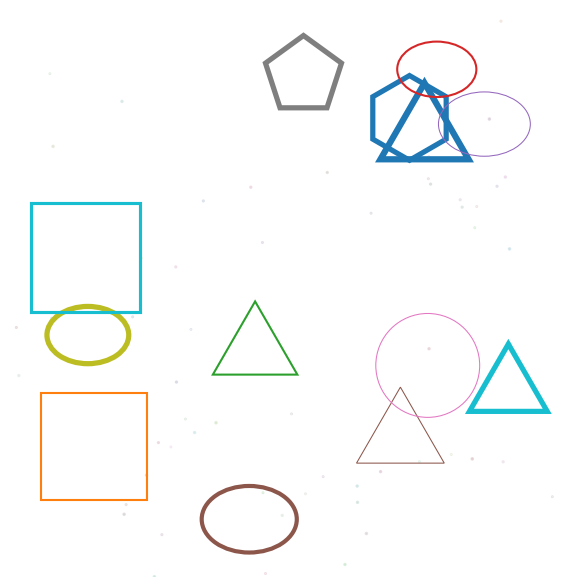[{"shape": "triangle", "thickness": 3, "radius": 0.44, "center": [0.735, 0.767]}, {"shape": "hexagon", "thickness": 2.5, "radius": 0.37, "center": [0.709, 0.795]}, {"shape": "square", "thickness": 1, "radius": 0.46, "center": [0.163, 0.227]}, {"shape": "triangle", "thickness": 1, "radius": 0.42, "center": [0.442, 0.393]}, {"shape": "oval", "thickness": 1, "radius": 0.34, "center": [0.756, 0.879]}, {"shape": "oval", "thickness": 0.5, "radius": 0.4, "center": [0.839, 0.784]}, {"shape": "triangle", "thickness": 0.5, "radius": 0.44, "center": [0.693, 0.241]}, {"shape": "oval", "thickness": 2, "radius": 0.41, "center": [0.432, 0.1]}, {"shape": "circle", "thickness": 0.5, "radius": 0.45, "center": [0.741, 0.366]}, {"shape": "pentagon", "thickness": 2.5, "radius": 0.35, "center": [0.526, 0.868]}, {"shape": "oval", "thickness": 2.5, "radius": 0.35, "center": [0.152, 0.419]}, {"shape": "triangle", "thickness": 2.5, "radius": 0.39, "center": [0.88, 0.326]}, {"shape": "square", "thickness": 1.5, "radius": 0.47, "center": [0.148, 0.553]}]